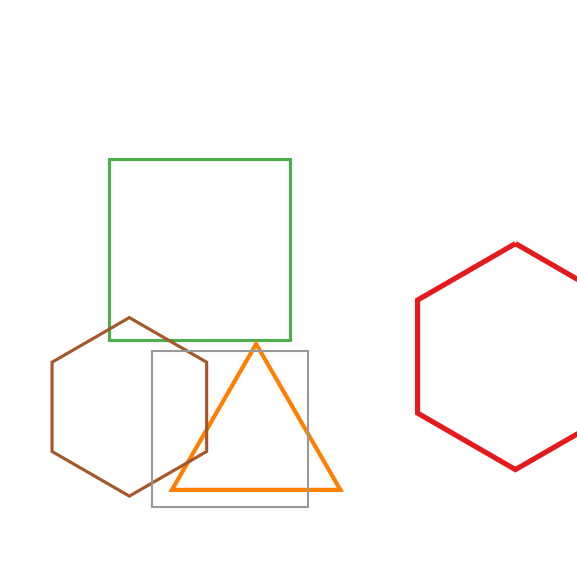[{"shape": "hexagon", "thickness": 2.5, "radius": 0.98, "center": [0.893, 0.382]}, {"shape": "square", "thickness": 1.5, "radius": 0.78, "center": [0.345, 0.567]}, {"shape": "triangle", "thickness": 2, "radius": 0.84, "center": [0.444, 0.235]}, {"shape": "hexagon", "thickness": 1.5, "radius": 0.77, "center": [0.224, 0.295]}, {"shape": "square", "thickness": 1, "radius": 0.68, "center": [0.398, 0.257]}]